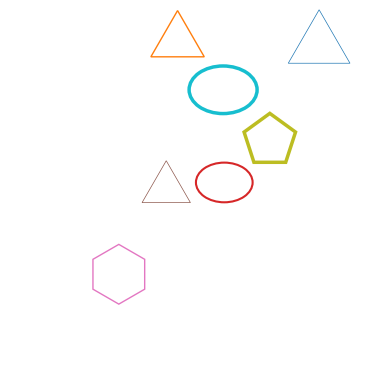[{"shape": "triangle", "thickness": 0.5, "radius": 0.46, "center": [0.829, 0.882]}, {"shape": "triangle", "thickness": 1, "radius": 0.4, "center": [0.461, 0.892]}, {"shape": "oval", "thickness": 1.5, "radius": 0.37, "center": [0.583, 0.526]}, {"shape": "triangle", "thickness": 0.5, "radius": 0.36, "center": [0.432, 0.51]}, {"shape": "hexagon", "thickness": 1, "radius": 0.39, "center": [0.309, 0.288]}, {"shape": "pentagon", "thickness": 2.5, "radius": 0.35, "center": [0.701, 0.635]}, {"shape": "oval", "thickness": 2.5, "radius": 0.44, "center": [0.579, 0.767]}]